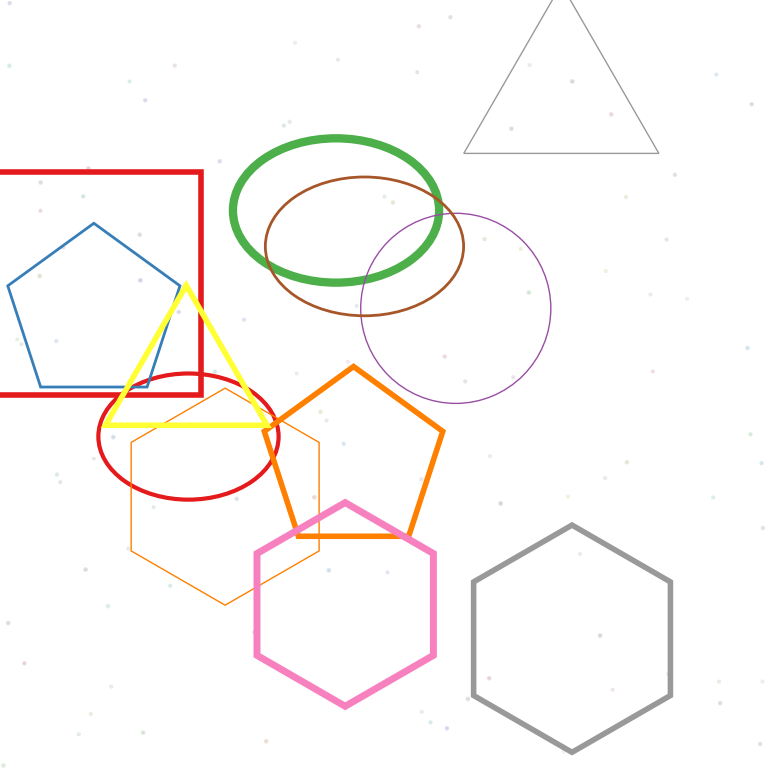[{"shape": "oval", "thickness": 1.5, "radius": 0.59, "center": [0.245, 0.433]}, {"shape": "square", "thickness": 2, "radius": 0.73, "center": [0.116, 0.632]}, {"shape": "pentagon", "thickness": 1, "radius": 0.59, "center": [0.122, 0.592]}, {"shape": "oval", "thickness": 3, "radius": 0.67, "center": [0.436, 0.727]}, {"shape": "circle", "thickness": 0.5, "radius": 0.62, "center": [0.592, 0.6]}, {"shape": "pentagon", "thickness": 2, "radius": 0.61, "center": [0.459, 0.402]}, {"shape": "hexagon", "thickness": 0.5, "radius": 0.7, "center": [0.292, 0.355]}, {"shape": "triangle", "thickness": 2, "radius": 0.61, "center": [0.242, 0.508]}, {"shape": "oval", "thickness": 1, "radius": 0.64, "center": [0.473, 0.68]}, {"shape": "hexagon", "thickness": 2.5, "radius": 0.66, "center": [0.448, 0.215]}, {"shape": "triangle", "thickness": 0.5, "radius": 0.73, "center": [0.729, 0.874]}, {"shape": "hexagon", "thickness": 2, "radius": 0.74, "center": [0.743, 0.171]}]